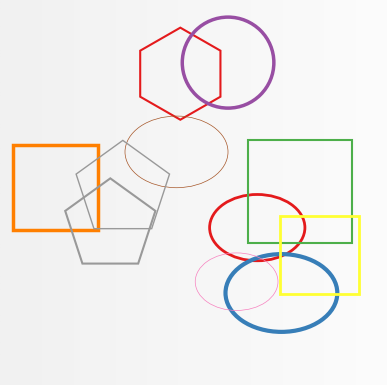[{"shape": "oval", "thickness": 2, "radius": 0.61, "center": [0.664, 0.409]}, {"shape": "hexagon", "thickness": 1.5, "radius": 0.6, "center": [0.465, 0.809]}, {"shape": "oval", "thickness": 3, "radius": 0.72, "center": [0.726, 0.239]}, {"shape": "square", "thickness": 1.5, "radius": 0.67, "center": [0.773, 0.502]}, {"shape": "circle", "thickness": 2.5, "radius": 0.59, "center": [0.589, 0.837]}, {"shape": "square", "thickness": 2.5, "radius": 0.55, "center": [0.144, 0.512]}, {"shape": "square", "thickness": 2, "radius": 0.51, "center": [0.824, 0.338]}, {"shape": "oval", "thickness": 0.5, "radius": 0.66, "center": [0.455, 0.605]}, {"shape": "oval", "thickness": 0.5, "radius": 0.53, "center": [0.611, 0.268]}, {"shape": "pentagon", "thickness": 1.5, "radius": 0.61, "center": [0.285, 0.414]}, {"shape": "pentagon", "thickness": 1, "radius": 0.63, "center": [0.317, 0.509]}]